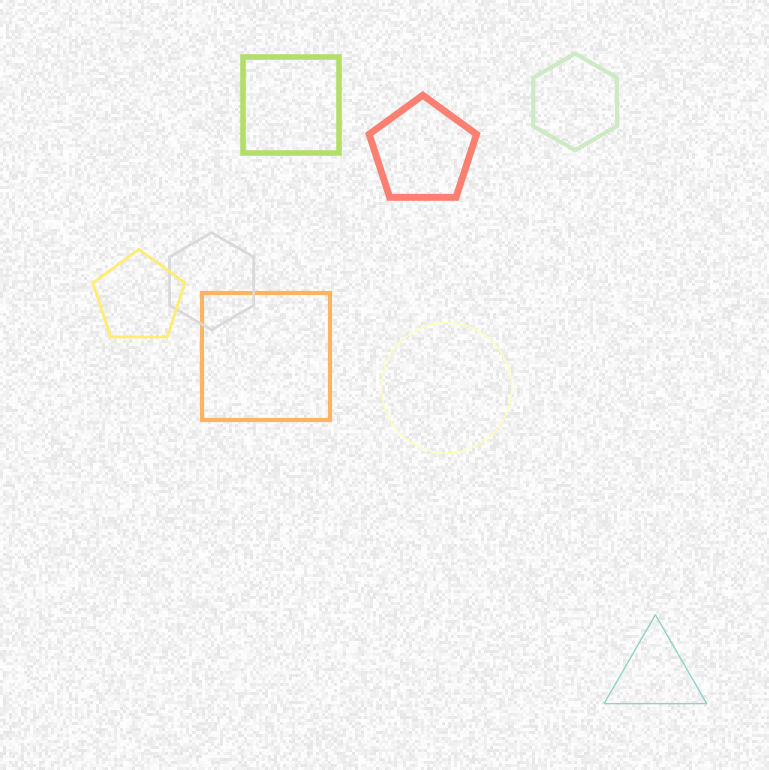[{"shape": "triangle", "thickness": 0.5, "radius": 0.38, "center": [0.851, 0.125]}, {"shape": "circle", "thickness": 0.5, "radius": 0.42, "center": [0.58, 0.496]}, {"shape": "pentagon", "thickness": 2.5, "radius": 0.37, "center": [0.549, 0.803]}, {"shape": "square", "thickness": 1.5, "radius": 0.41, "center": [0.345, 0.537]}, {"shape": "square", "thickness": 2, "radius": 0.31, "center": [0.378, 0.864]}, {"shape": "hexagon", "thickness": 1, "radius": 0.32, "center": [0.275, 0.635]}, {"shape": "hexagon", "thickness": 1.5, "radius": 0.31, "center": [0.747, 0.868]}, {"shape": "pentagon", "thickness": 1, "radius": 0.31, "center": [0.18, 0.613]}]